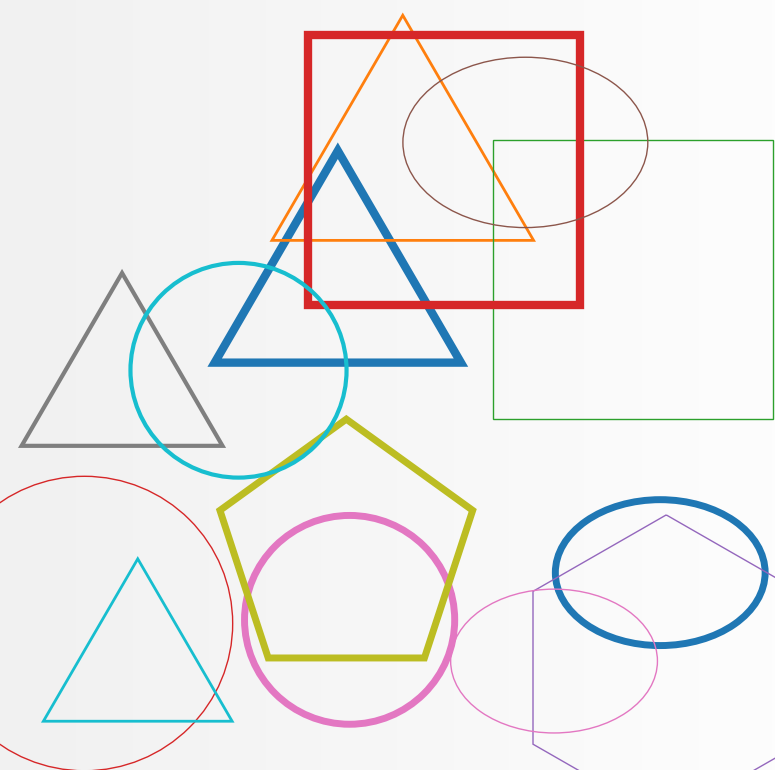[{"shape": "triangle", "thickness": 3, "radius": 0.92, "center": [0.436, 0.621]}, {"shape": "oval", "thickness": 2.5, "radius": 0.68, "center": [0.852, 0.256]}, {"shape": "triangle", "thickness": 1, "radius": 0.97, "center": [0.52, 0.785]}, {"shape": "square", "thickness": 0.5, "radius": 0.91, "center": [0.817, 0.637]}, {"shape": "circle", "thickness": 0.5, "radius": 0.96, "center": [0.109, 0.19]}, {"shape": "square", "thickness": 3, "radius": 0.88, "center": [0.573, 0.779]}, {"shape": "hexagon", "thickness": 0.5, "radius": 0.99, "center": [0.86, 0.133]}, {"shape": "oval", "thickness": 0.5, "radius": 0.79, "center": [0.678, 0.815]}, {"shape": "oval", "thickness": 0.5, "radius": 0.67, "center": [0.715, 0.141]}, {"shape": "circle", "thickness": 2.5, "radius": 0.68, "center": [0.451, 0.195]}, {"shape": "triangle", "thickness": 1.5, "radius": 0.75, "center": [0.157, 0.496]}, {"shape": "pentagon", "thickness": 2.5, "radius": 0.86, "center": [0.447, 0.284]}, {"shape": "circle", "thickness": 1.5, "radius": 0.7, "center": [0.308, 0.519]}, {"shape": "triangle", "thickness": 1, "radius": 0.7, "center": [0.178, 0.134]}]